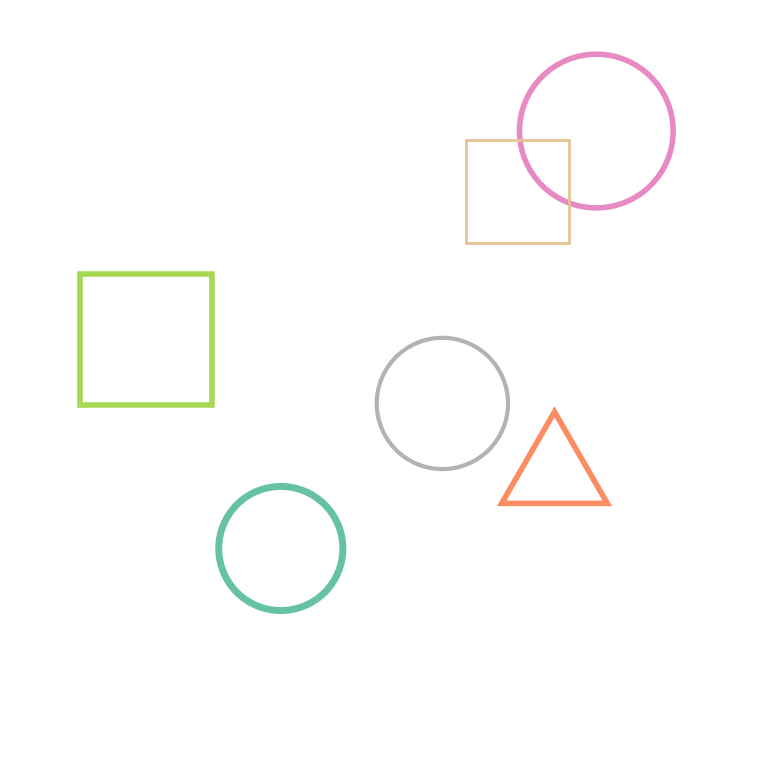[{"shape": "circle", "thickness": 2.5, "radius": 0.4, "center": [0.365, 0.288]}, {"shape": "triangle", "thickness": 2, "radius": 0.4, "center": [0.72, 0.386]}, {"shape": "circle", "thickness": 2, "radius": 0.5, "center": [0.774, 0.83]}, {"shape": "square", "thickness": 2, "radius": 0.43, "center": [0.189, 0.559]}, {"shape": "square", "thickness": 1, "radius": 0.33, "center": [0.672, 0.751]}, {"shape": "circle", "thickness": 1.5, "radius": 0.43, "center": [0.575, 0.476]}]